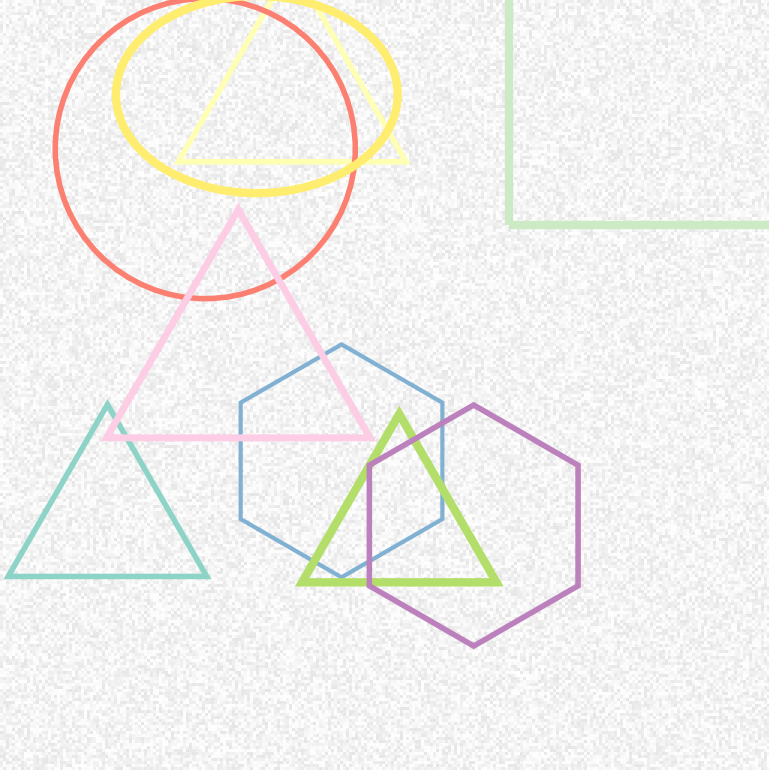[{"shape": "triangle", "thickness": 2, "radius": 0.74, "center": [0.14, 0.326]}, {"shape": "triangle", "thickness": 2, "radius": 0.85, "center": [0.379, 0.875]}, {"shape": "circle", "thickness": 2, "radius": 0.97, "center": [0.267, 0.807]}, {"shape": "hexagon", "thickness": 1.5, "radius": 0.76, "center": [0.444, 0.401]}, {"shape": "triangle", "thickness": 3, "radius": 0.73, "center": [0.518, 0.317]}, {"shape": "triangle", "thickness": 2.5, "radius": 0.99, "center": [0.309, 0.53]}, {"shape": "hexagon", "thickness": 2, "radius": 0.78, "center": [0.615, 0.318]}, {"shape": "square", "thickness": 3, "radius": 0.86, "center": [0.834, 0.88]}, {"shape": "oval", "thickness": 3, "radius": 0.91, "center": [0.334, 0.877]}]